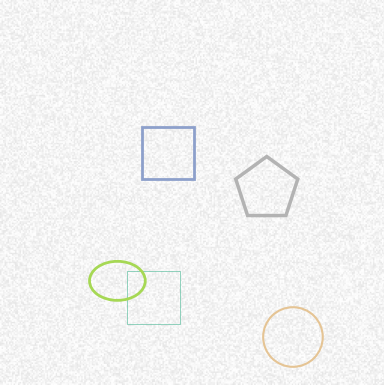[{"shape": "square", "thickness": 0.5, "radius": 0.34, "center": [0.4, 0.228]}, {"shape": "square", "thickness": 2, "radius": 0.34, "center": [0.436, 0.603]}, {"shape": "oval", "thickness": 2, "radius": 0.36, "center": [0.305, 0.271]}, {"shape": "circle", "thickness": 1.5, "radius": 0.39, "center": [0.761, 0.125]}, {"shape": "pentagon", "thickness": 2.5, "radius": 0.42, "center": [0.693, 0.509]}]